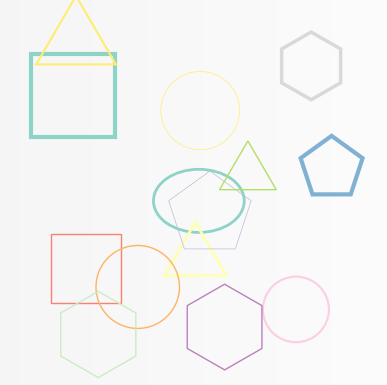[{"shape": "oval", "thickness": 2, "radius": 0.59, "center": [0.513, 0.478]}, {"shape": "square", "thickness": 3, "radius": 0.54, "center": [0.188, 0.753]}, {"shape": "triangle", "thickness": 2, "radius": 0.46, "center": [0.504, 0.33]}, {"shape": "pentagon", "thickness": 0.5, "radius": 0.56, "center": [0.542, 0.444]}, {"shape": "square", "thickness": 1, "radius": 0.45, "center": [0.222, 0.302]}, {"shape": "pentagon", "thickness": 3, "radius": 0.42, "center": [0.856, 0.563]}, {"shape": "circle", "thickness": 1, "radius": 0.54, "center": [0.355, 0.255]}, {"shape": "triangle", "thickness": 1, "radius": 0.42, "center": [0.64, 0.55]}, {"shape": "circle", "thickness": 1.5, "radius": 0.43, "center": [0.764, 0.196]}, {"shape": "hexagon", "thickness": 2.5, "radius": 0.44, "center": [0.803, 0.829]}, {"shape": "hexagon", "thickness": 1, "radius": 0.56, "center": [0.58, 0.151]}, {"shape": "hexagon", "thickness": 1, "radius": 0.56, "center": [0.254, 0.131]}, {"shape": "circle", "thickness": 0.5, "radius": 0.51, "center": [0.517, 0.713]}, {"shape": "triangle", "thickness": 1.5, "radius": 0.59, "center": [0.196, 0.892]}]